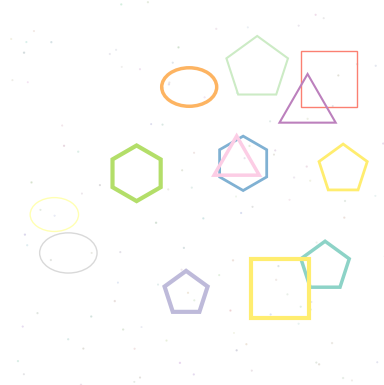[{"shape": "pentagon", "thickness": 2.5, "radius": 0.33, "center": [0.844, 0.307]}, {"shape": "oval", "thickness": 1, "radius": 0.31, "center": [0.141, 0.443]}, {"shape": "pentagon", "thickness": 3, "radius": 0.29, "center": [0.483, 0.238]}, {"shape": "square", "thickness": 1, "radius": 0.36, "center": [0.855, 0.795]}, {"shape": "hexagon", "thickness": 2, "radius": 0.35, "center": [0.632, 0.576]}, {"shape": "oval", "thickness": 2.5, "radius": 0.36, "center": [0.491, 0.774]}, {"shape": "hexagon", "thickness": 3, "radius": 0.36, "center": [0.355, 0.55]}, {"shape": "triangle", "thickness": 2.5, "radius": 0.34, "center": [0.615, 0.579]}, {"shape": "oval", "thickness": 1, "radius": 0.37, "center": [0.178, 0.343]}, {"shape": "triangle", "thickness": 1.5, "radius": 0.42, "center": [0.799, 0.724]}, {"shape": "pentagon", "thickness": 1.5, "radius": 0.42, "center": [0.668, 0.822]}, {"shape": "pentagon", "thickness": 2, "radius": 0.33, "center": [0.891, 0.56]}, {"shape": "square", "thickness": 3, "radius": 0.38, "center": [0.728, 0.25]}]